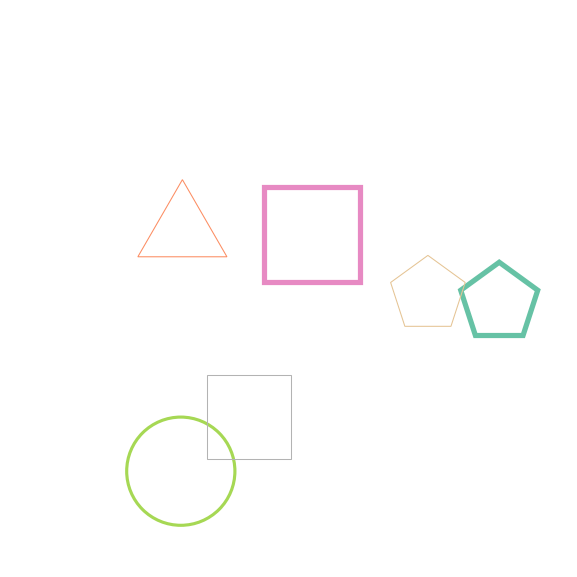[{"shape": "pentagon", "thickness": 2.5, "radius": 0.35, "center": [0.864, 0.475]}, {"shape": "triangle", "thickness": 0.5, "radius": 0.45, "center": [0.316, 0.599]}, {"shape": "square", "thickness": 2.5, "radius": 0.41, "center": [0.54, 0.593]}, {"shape": "circle", "thickness": 1.5, "radius": 0.47, "center": [0.313, 0.183]}, {"shape": "pentagon", "thickness": 0.5, "radius": 0.34, "center": [0.741, 0.489]}, {"shape": "square", "thickness": 0.5, "radius": 0.36, "center": [0.431, 0.278]}]